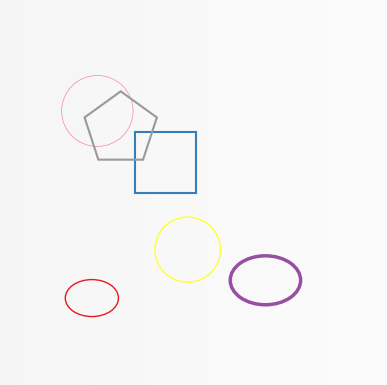[{"shape": "oval", "thickness": 1, "radius": 0.34, "center": [0.237, 0.226]}, {"shape": "square", "thickness": 1.5, "radius": 0.4, "center": [0.427, 0.579]}, {"shape": "oval", "thickness": 2.5, "radius": 0.45, "center": [0.685, 0.272]}, {"shape": "circle", "thickness": 1, "radius": 0.42, "center": [0.484, 0.352]}, {"shape": "circle", "thickness": 0.5, "radius": 0.46, "center": [0.251, 0.712]}, {"shape": "pentagon", "thickness": 1.5, "radius": 0.49, "center": [0.312, 0.665]}]